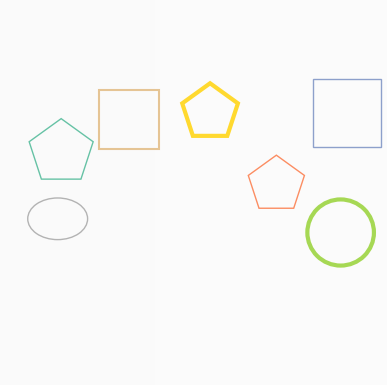[{"shape": "pentagon", "thickness": 1, "radius": 0.43, "center": [0.158, 0.605]}, {"shape": "pentagon", "thickness": 1, "radius": 0.38, "center": [0.713, 0.521]}, {"shape": "square", "thickness": 1, "radius": 0.44, "center": [0.897, 0.706]}, {"shape": "circle", "thickness": 3, "radius": 0.43, "center": [0.879, 0.396]}, {"shape": "pentagon", "thickness": 3, "radius": 0.38, "center": [0.542, 0.708]}, {"shape": "square", "thickness": 1.5, "radius": 0.39, "center": [0.332, 0.69]}, {"shape": "oval", "thickness": 1, "radius": 0.39, "center": [0.149, 0.432]}]